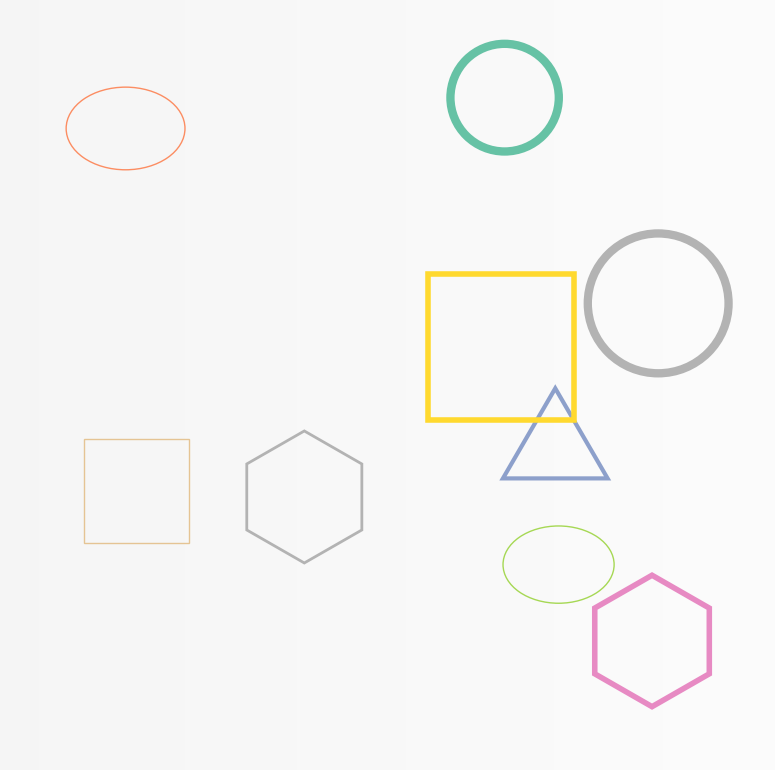[{"shape": "circle", "thickness": 3, "radius": 0.35, "center": [0.651, 0.873]}, {"shape": "oval", "thickness": 0.5, "radius": 0.38, "center": [0.162, 0.833]}, {"shape": "triangle", "thickness": 1.5, "radius": 0.39, "center": [0.716, 0.418]}, {"shape": "hexagon", "thickness": 2, "radius": 0.43, "center": [0.841, 0.168]}, {"shape": "oval", "thickness": 0.5, "radius": 0.36, "center": [0.721, 0.267]}, {"shape": "square", "thickness": 2, "radius": 0.47, "center": [0.646, 0.549]}, {"shape": "square", "thickness": 0.5, "radius": 0.34, "center": [0.176, 0.362]}, {"shape": "hexagon", "thickness": 1, "radius": 0.43, "center": [0.393, 0.355]}, {"shape": "circle", "thickness": 3, "radius": 0.45, "center": [0.849, 0.606]}]